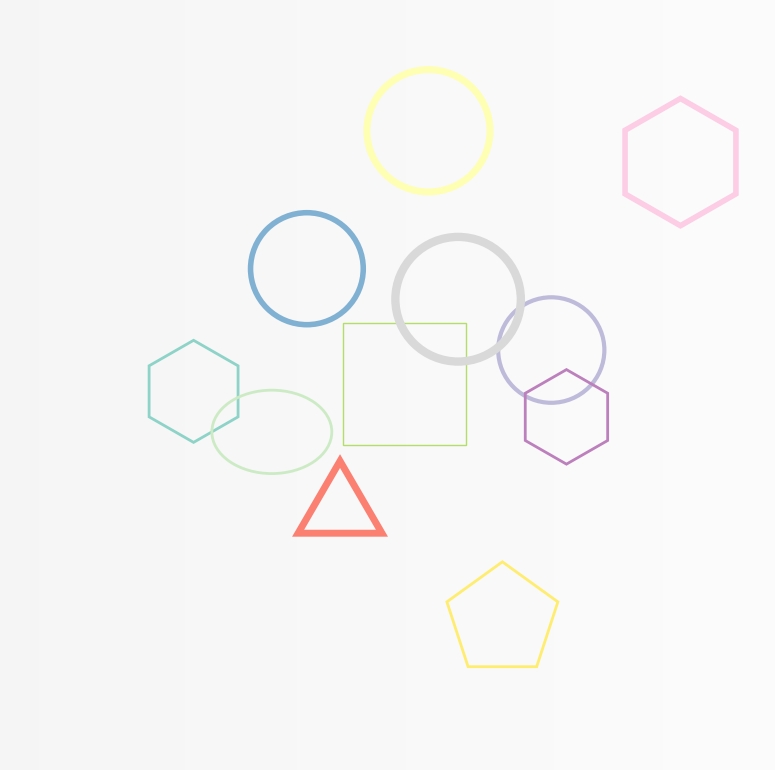[{"shape": "hexagon", "thickness": 1, "radius": 0.33, "center": [0.25, 0.492]}, {"shape": "circle", "thickness": 2.5, "radius": 0.4, "center": [0.553, 0.83]}, {"shape": "circle", "thickness": 1.5, "radius": 0.34, "center": [0.711, 0.545]}, {"shape": "triangle", "thickness": 2.5, "radius": 0.31, "center": [0.439, 0.339]}, {"shape": "circle", "thickness": 2, "radius": 0.36, "center": [0.396, 0.651]}, {"shape": "square", "thickness": 0.5, "radius": 0.4, "center": [0.522, 0.502]}, {"shape": "hexagon", "thickness": 2, "radius": 0.41, "center": [0.878, 0.789]}, {"shape": "circle", "thickness": 3, "radius": 0.4, "center": [0.591, 0.611]}, {"shape": "hexagon", "thickness": 1, "radius": 0.31, "center": [0.731, 0.459]}, {"shape": "oval", "thickness": 1, "radius": 0.39, "center": [0.351, 0.439]}, {"shape": "pentagon", "thickness": 1, "radius": 0.38, "center": [0.648, 0.195]}]